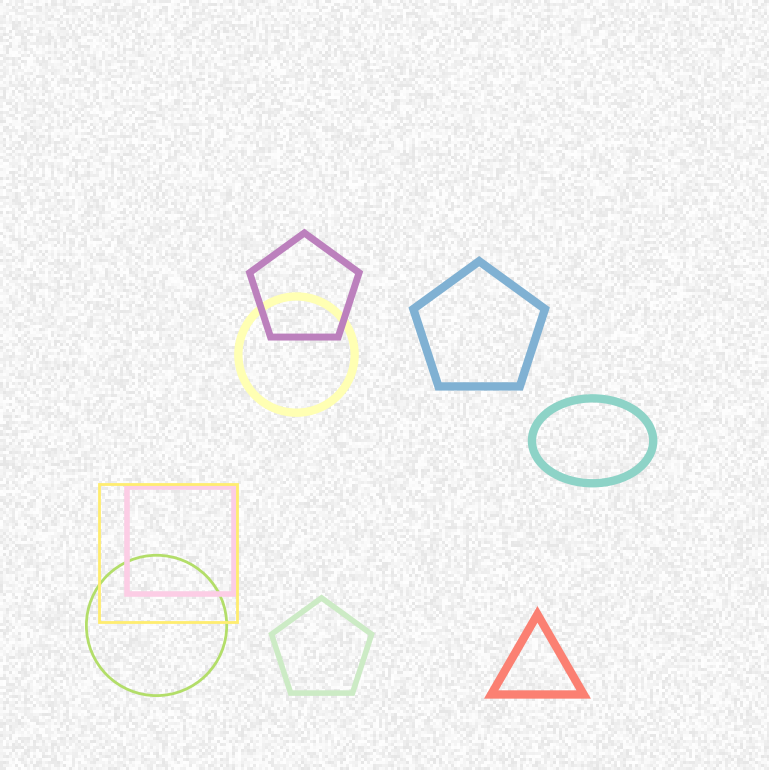[{"shape": "oval", "thickness": 3, "radius": 0.39, "center": [0.77, 0.428]}, {"shape": "circle", "thickness": 3, "radius": 0.38, "center": [0.385, 0.54]}, {"shape": "triangle", "thickness": 3, "radius": 0.35, "center": [0.698, 0.133]}, {"shape": "pentagon", "thickness": 3, "radius": 0.45, "center": [0.622, 0.571]}, {"shape": "circle", "thickness": 1, "radius": 0.46, "center": [0.203, 0.188]}, {"shape": "square", "thickness": 2, "radius": 0.35, "center": [0.234, 0.298]}, {"shape": "pentagon", "thickness": 2.5, "radius": 0.37, "center": [0.395, 0.623]}, {"shape": "pentagon", "thickness": 2, "radius": 0.34, "center": [0.418, 0.155]}, {"shape": "square", "thickness": 1, "radius": 0.45, "center": [0.218, 0.281]}]